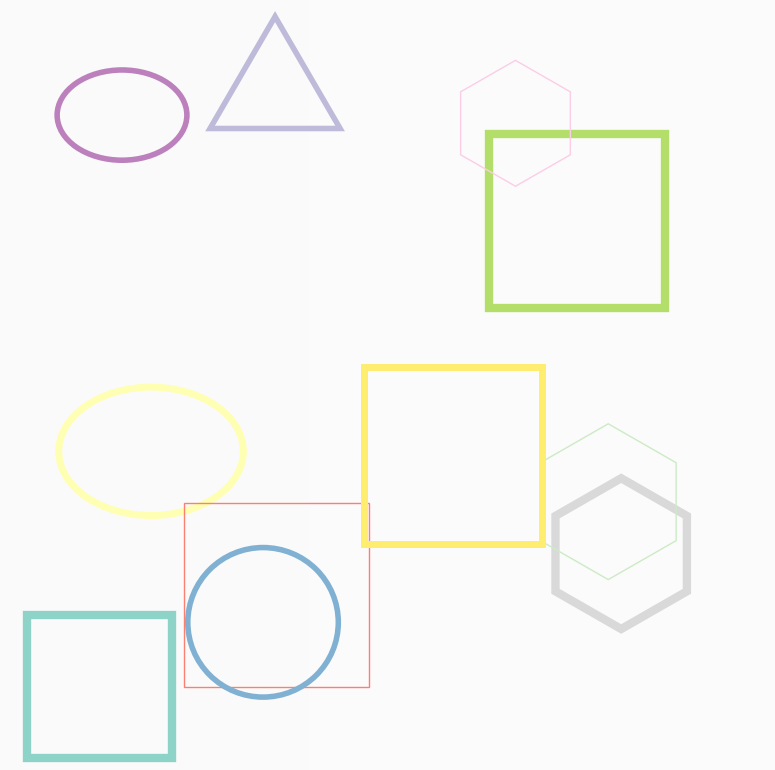[{"shape": "square", "thickness": 3, "radius": 0.47, "center": [0.128, 0.109]}, {"shape": "oval", "thickness": 2.5, "radius": 0.6, "center": [0.195, 0.414]}, {"shape": "triangle", "thickness": 2, "radius": 0.48, "center": [0.355, 0.882]}, {"shape": "square", "thickness": 0.5, "radius": 0.6, "center": [0.356, 0.228]}, {"shape": "circle", "thickness": 2, "radius": 0.49, "center": [0.339, 0.192]}, {"shape": "square", "thickness": 3, "radius": 0.57, "center": [0.744, 0.714]}, {"shape": "hexagon", "thickness": 0.5, "radius": 0.41, "center": [0.665, 0.84]}, {"shape": "hexagon", "thickness": 3, "radius": 0.49, "center": [0.802, 0.281]}, {"shape": "oval", "thickness": 2, "radius": 0.42, "center": [0.157, 0.851]}, {"shape": "hexagon", "thickness": 0.5, "radius": 0.51, "center": [0.785, 0.348]}, {"shape": "square", "thickness": 2.5, "radius": 0.58, "center": [0.585, 0.409]}]